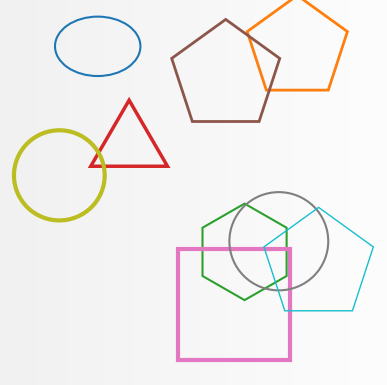[{"shape": "oval", "thickness": 1.5, "radius": 0.55, "center": [0.252, 0.88]}, {"shape": "pentagon", "thickness": 2, "radius": 0.68, "center": [0.767, 0.876]}, {"shape": "hexagon", "thickness": 1.5, "radius": 0.63, "center": [0.631, 0.346]}, {"shape": "triangle", "thickness": 2.5, "radius": 0.57, "center": [0.333, 0.625]}, {"shape": "pentagon", "thickness": 2, "radius": 0.73, "center": [0.582, 0.803]}, {"shape": "square", "thickness": 3, "radius": 0.72, "center": [0.603, 0.21]}, {"shape": "circle", "thickness": 1.5, "radius": 0.64, "center": [0.72, 0.373]}, {"shape": "circle", "thickness": 3, "radius": 0.59, "center": [0.153, 0.545]}, {"shape": "pentagon", "thickness": 1, "radius": 0.74, "center": [0.822, 0.313]}]